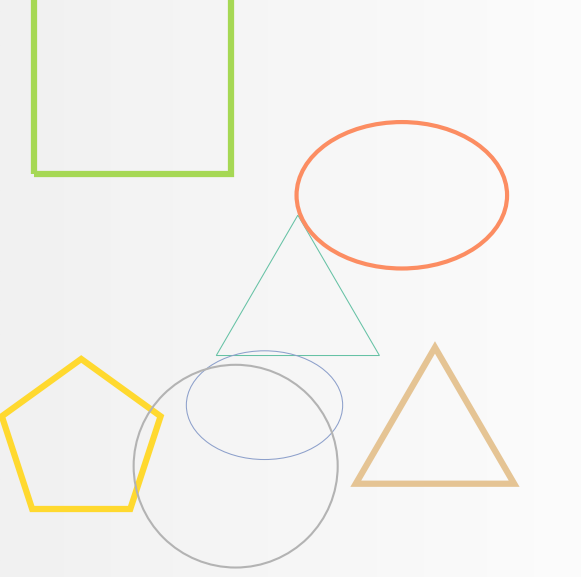[{"shape": "triangle", "thickness": 0.5, "radius": 0.81, "center": [0.512, 0.465]}, {"shape": "oval", "thickness": 2, "radius": 0.91, "center": [0.691, 0.661]}, {"shape": "oval", "thickness": 0.5, "radius": 0.67, "center": [0.455, 0.298]}, {"shape": "square", "thickness": 3, "radius": 0.85, "center": [0.228, 0.867]}, {"shape": "pentagon", "thickness": 3, "radius": 0.72, "center": [0.14, 0.234]}, {"shape": "triangle", "thickness": 3, "radius": 0.79, "center": [0.748, 0.24]}, {"shape": "circle", "thickness": 1, "radius": 0.88, "center": [0.405, 0.192]}]